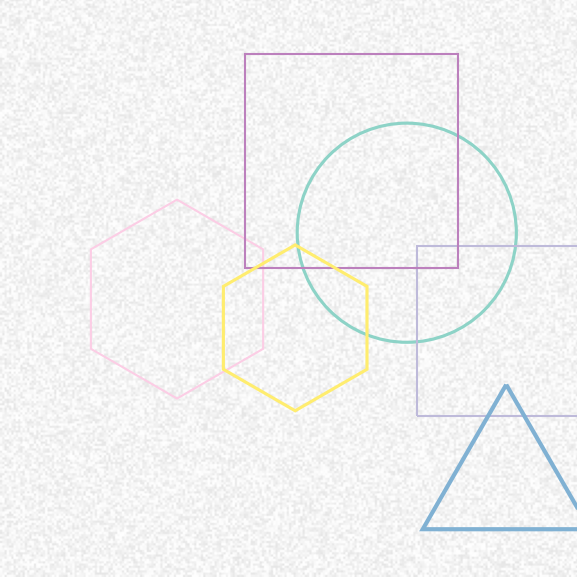[{"shape": "circle", "thickness": 1.5, "radius": 0.95, "center": [0.704, 0.596]}, {"shape": "square", "thickness": 1, "radius": 0.74, "center": [0.869, 0.426]}, {"shape": "triangle", "thickness": 2, "radius": 0.83, "center": [0.877, 0.166]}, {"shape": "hexagon", "thickness": 1, "radius": 0.86, "center": [0.307, 0.481]}, {"shape": "square", "thickness": 1, "radius": 0.92, "center": [0.609, 0.72]}, {"shape": "hexagon", "thickness": 1.5, "radius": 0.72, "center": [0.511, 0.431]}]